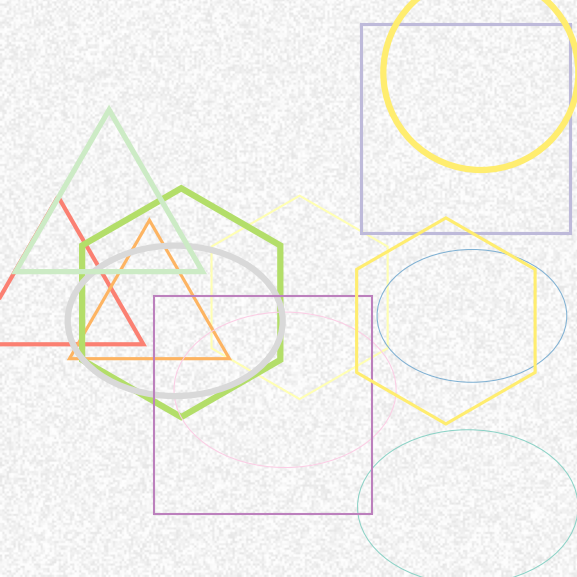[{"shape": "oval", "thickness": 0.5, "radius": 0.95, "center": [0.81, 0.121]}, {"shape": "hexagon", "thickness": 1, "radius": 0.88, "center": [0.519, 0.484]}, {"shape": "square", "thickness": 1.5, "radius": 0.91, "center": [0.807, 0.776]}, {"shape": "triangle", "thickness": 2, "radius": 0.85, "center": [0.101, 0.488]}, {"shape": "oval", "thickness": 0.5, "radius": 0.82, "center": [0.817, 0.452]}, {"shape": "triangle", "thickness": 1.5, "radius": 0.8, "center": [0.259, 0.458]}, {"shape": "hexagon", "thickness": 3, "radius": 0.99, "center": [0.314, 0.475]}, {"shape": "oval", "thickness": 0.5, "radius": 0.96, "center": [0.494, 0.324]}, {"shape": "oval", "thickness": 3, "radius": 0.93, "center": [0.303, 0.444]}, {"shape": "square", "thickness": 1, "radius": 0.94, "center": [0.455, 0.298]}, {"shape": "triangle", "thickness": 2.5, "radius": 0.93, "center": [0.189, 0.622]}, {"shape": "hexagon", "thickness": 1.5, "radius": 0.89, "center": [0.772, 0.443]}, {"shape": "circle", "thickness": 3, "radius": 0.84, "center": [0.833, 0.874]}]